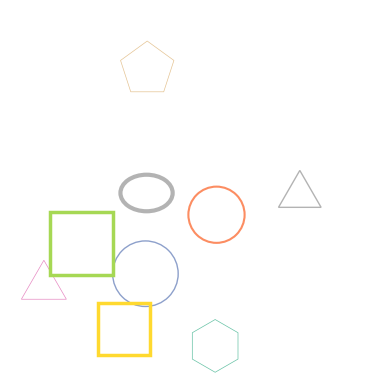[{"shape": "hexagon", "thickness": 0.5, "radius": 0.34, "center": [0.559, 0.102]}, {"shape": "circle", "thickness": 1.5, "radius": 0.37, "center": [0.562, 0.442]}, {"shape": "circle", "thickness": 1, "radius": 0.43, "center": [0.378, 0.289]}, {"shape": "triangle", "thickness": 0.5, "radius": 0.34, "center": [0.114, 0.257]}, {"shape": "square", "thickness": 2.5, "radius": 0.41, "center": [0.212, 0.367]}, {"shape": "square", "thickness": 2.5, "radius": 0.34, "center": [0.322, 0.145]}, {"shape": "pentagon", "thickness": 0.5, "radius": 0.36, "center": [0.382, 0.821]}, {"shape": "triangle", "thickness": 1, "radius": 0.32, "center": [0.779, 0.493]}, {"shape": "oval", "thickness": 3, "radius": 0.34, "center": [0.381, 0.499]}]